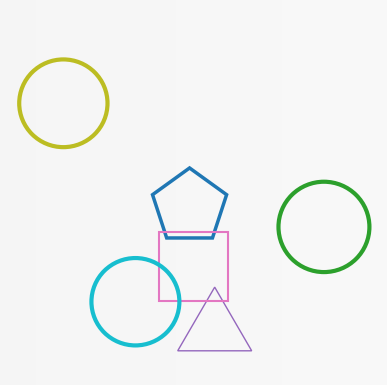[{"shape": "pentagon", "thickness": 2.5, "radius": 0.5, "center": [0.489, 0.463]}, {"shape": "circle", "thickness": 3, "radius": 0.59, "center": [0.836, 0.411]}, {"shape": "triangle", "thickness": 1, "radius": 0.55, "center": [0.554, 0.144]}, {"shape": "square", "thickness": 1.5, "radius": 0.44, "center": [0.499, 0.307]}, {"shape": "circle", "thickness": 3, "radius": 0.57, "center": [0.164, 0.732]}, {"shape": "circle", "thickness": 3, "radius": 0.57, "center": [0.349, 0.216]}]